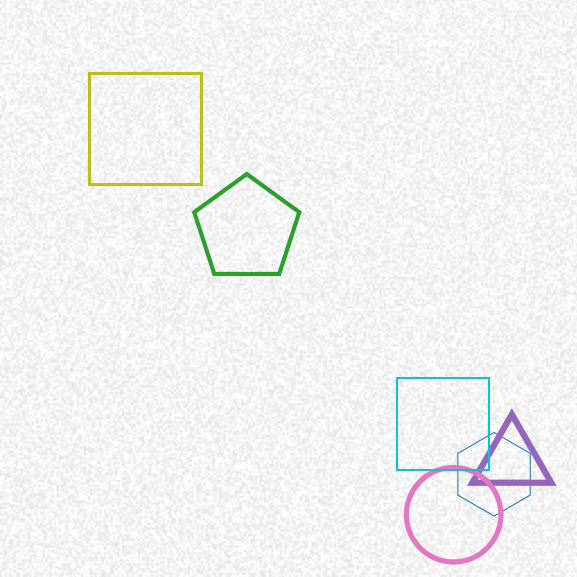[{"shape": "hexagon", "thickness": 0.5, "radius": 0.36, "center": [0.855, 0.178]}, {"shape": "pentagon", "thickness": 2, "radius": 0.48, "center": [0.427, 0.602]}, {"shape": "triangle", "thickness": 3, "radius": 0.39, "center": [0.886, 0.203]}, {"shape": "circle", "thickness": 2.5, "radius": 0.41, "center": [0.786, 0.108]}, {"shape": "square", "thickness": 1.5, "radius": 0.48, "center": [0.251, 0.777]}, {"shape": "square", "thickness": 1, "radius": 0.4, "center": [0.768, 0.264]}]